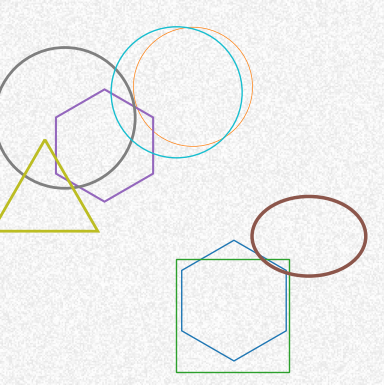[{"shape": "hexagon", "thickness": 1, "radius": 0.78, "center": [0.608, 0.219]}, {"shape": "circle", "thickness": 0.5, "radius": 0.77, "center": [0.501, 0.775]}, {"shape": "square", "thickness": 1, "radius": 0.73, "center": [0.604, 0.18]}, {"shape": "hexagon", "thickness": 1.5, "radius": 0.73, "center": [0.272, 0.622]}, {"shape": "oval", "thickness": 2.5, "radius": 0.74, "center": [0.802, 0.386]}, {"shape": "circle", "thickness": 2, "radius": 0.91, "center": [0.168, 0.694]}, {"shape": "triangle", "thickness": 2, "radius": 0.79, "center": [0.117, 0.479]}, {"shape": "circle", "thickness": 1, "radius": 0.85, "center": [0.459, 0.76]}]